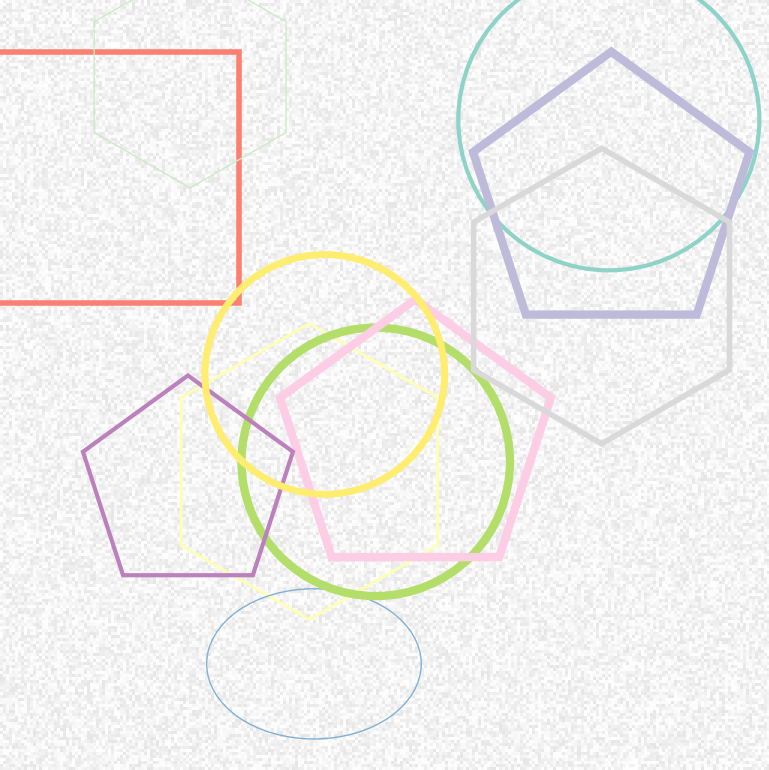[{"shape": "circle", "thickness": 1.5, "radius": 0.98, "center": [0.791, 0.844]}, {"shape": "hexagon", "thickness": 1, "radius": 0.96, "center": [0.402, 0.388]}, {"shape": "pentagon", "thickness": 3, "radius": 0.94, "center": [0.794, 0.744]}, {"shape": "square", "thickness": 2, "radius": 0.82, "center": [0.147, 0.77]}, {"shape": "oval", "thickness": 0.5, "radius": 0.7, "center": [0.408, 0.138]}, {"shape": "circle", "thickness": 3, "radius": 0.87, "center": [0.488, 0.4]}, {"shape": "pentagon", "thickness": 3, "radius": 0.92, "center": [0.54, 0.426]}, {"shape": "hexagon", "thickness": 2, "radius": 0.96, "center": [0.781, 0.616]}, {"shape": "pentagon", "thickness": 1.5, "radius": 0.72, "center": [0.244, 0.369]}, {"shape": "hexagon", "thickness": 0.5, "radius": 0.72, "center": [0.247, 0.9]}, {"shape": "circle", "thickness": 2.5, "radius": 0.78, "center": [0.422, 0.514]}]